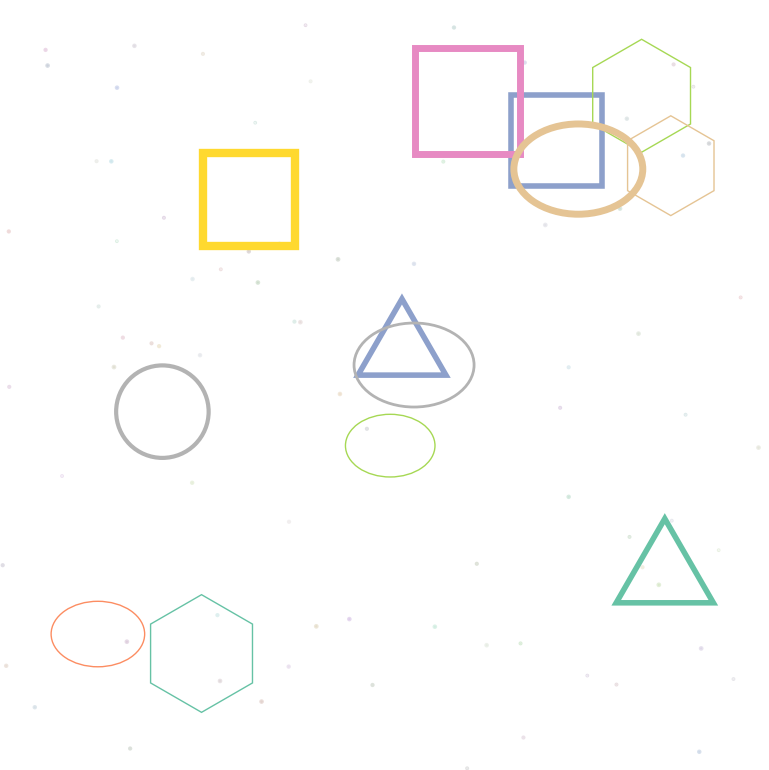[{"shape": "triangle", "thickness": 2, "radius": 0.36, "center": [0.863, 0.254]}, {"shape": "hexagon", "thickness": 0.5, "radius": 0.38, "center": [0.262, 0.151]}, {"shape": "oval", "thickness": 0.5, "radius": 0.3, "center": [0.127, 0.177]}, {"shape": "square", "thickness": 2, "radius": 0.3, "center": [0.723, 0.817]}, {"shape": "triangle", "thickness": 2, "radius": 0.33, "center": [0.522, 0.546]}, {"shape": "square", "thickness": 2.5, "radius": 0.34, "center": [0.607, 0.869]}, {"shape": "hexagon", "thickness": 0.5, "radius": 0.37, "center": [0.833, 0.876]}, {"shape": "oval", "thickness": 0.5, "radius": 0.29, "center": [0.507, 0.421]}, {"shape": "square", "thickness": 3, "radius": 0.3, "center": [0.323, 0.741]}, {"shape": "oval", "thickness": 2.5, "radius": 0.42, "center": [0.751, 0.78]}, {"shape": "hexagon", "thickness": 0.5, "radius": 0.32, "center": [0.871, 0.785]}, {"shape": "circle", "thickness": 1.5, "radius": 0.3, "center": [0.211, 0.465]}, {"shape": "oval", "thickness": 1, "radius": 0.39, "center": [0.538, 0.526]}]